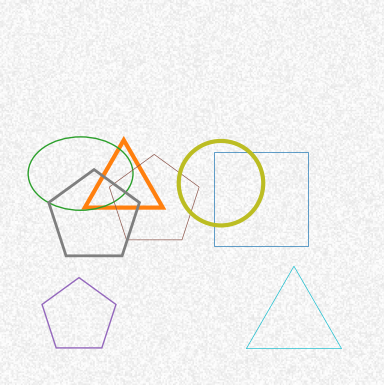[{"shape": "square", "thickness": 0.5, "radius": 0.61, "center": [0.677, 0.483]}, {"shape": "triangle", "thickness": 3, "radius": 0.58, "center": [0.322, 0.519]}, {"shape": "oval", "thickness": 1, "radius": 0.68, "center": [0.209, 0.549]}, {"shape": "pentagon", "thickness": 1, "radius": 0.5, "center": [0.205, 0.178]}, {"shape": "pentagon", "thickness": 0.5, "radius": 0.61, "center": [0.401, 0.476]}, {"shape": "pentagon", "thickness": 2, "radius": 0.62, "center": [0.244, 0.436]}, {"shape": "circle", "thickness": 3, "radius": 0.55, "center": [0.574, 0.524]}, {"shape": "triangle", "thickness": 0.5, "radius": 0.71, "center": [0.764, 0.166]}]